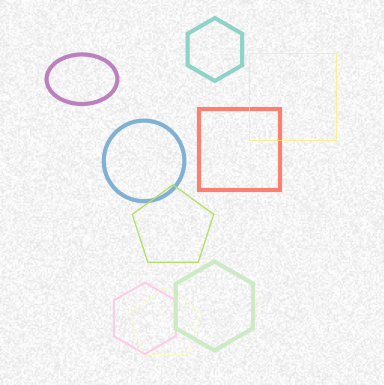[{"shape": "hexagon", "thickness": 3, "radius": 0.41, "center": [0.558, 0.871]}, {"shape": "pentagon", "thickness": 0.5, "radius": 0.48, "center": [0.429, 0.157]}, {"shape": "square", "thickness": 3, "radius": 0.52, "center": [0.623, 0.612]}, {"shape": "circle", "thickness": 3, "radius": 0.52, "center": [0.374, 0.582]}, {"shape": "pentagon", "thickness": 1, "radius": 0.56, "center": [0.449, 0.409]}, {"shape": "hexagon", "thickness": 1.5, "radius": 0.46, "center": [0.376, 0.173]}, {"shape": "oval", "thickness": 3, "radius": 0.46, "center": [0.213, 0.794]}, {"shape": "hexagon", "thickness": 3, "radius": 0.58, "center": [0.557, 0.205]}, {"shape": "square", "thickness": 0.5, "radius": 0.57, "center": [0.761, 0.75]}]